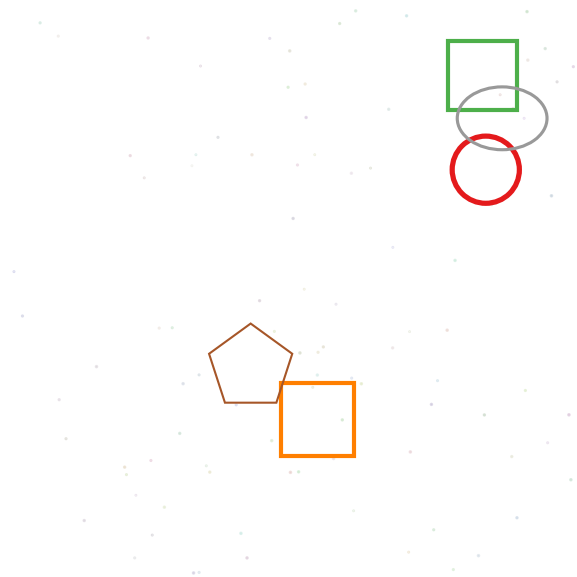[{"shape": "circle", "thickness": 2.5, "radius": 0.29, "center": [0.841, 0.705]}, {"shape": "square", "thickness": 2, "radius": 0.3, "center": [0.836, 0.868]}, {"shape": "square", "thickness": 2, "radius": 0.32, "center": [0.55, 0.273]}, {"shape": "pentagon", "thickness": 1, "radius": 0.38, "center": [0.434, 0.363]}, {"shape": "oval", "thickness": 1.5, "radius": 0.39, "center": [0.87, 0.794]}]